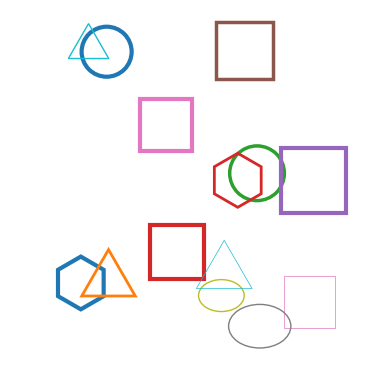[{"shape": "hexagon", "thickness": 3, "radius": 0.34, "center": [0.21, 0.265]}, {"shape": "circle", "thickness": 3, "radius": 0.32, "center": [0.277, 0.866]}, {"shape": "triangle", "thickness": 2, "radius": 0.4, "center": [0.282, 0.271]}, {"shape": "circle", "thickness": 2.5, "radius": 0.36, "center": [0.668, 0.55]}, {"shape": "hexagon", "thickness": 2, "radius": 0.35, "center": [0.618, 0.532]}, {"shape": "square", "thickness": 3, "radius": 0.35, "center": [0.459, 0.345]}, {"shape": "square", "thickness": 3, "radius": 0.42, "center": [0.814, 0.532]}, {"shape": "square", "thickness": 2.5, "radius": 0.37, "center": [0.636, 0.869]}, {"shape": "square", "thickness": 3, "radius": 0.34, "center": [0.431, 0.676]}, {"shape": "square", "thickness": 0.5, "radius": 0.33, "center": [0.803, 0.216]}, {"shape": "oval", "thickness": 1, "radius": 0.4, "center": [0.675, 0.153]}, {"shape": "oval", "thickness": 1, "radius": 0.3, "center": [0.575, 0.232]}, {"shape": "triangle", "thickness": 0.5, "radius": 0.42, "center": [0.582, 0.292]}, {"shape": "triangle", "thickness": 1, "radius": 0.3, "center": [0.23, 0.878]}]